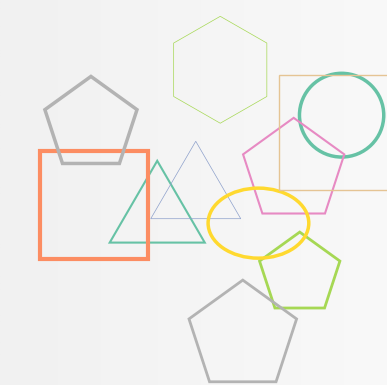[{"shape": "triangle", "thickness": 1.5, "radius": 0.71, "center": [0.406, 0.441]}, {"shape": "circle", "thickness": 2.5, "radius": 0.54, "center": [0.882, 0.701]}, {"shape": "square", "thickness": 3, "radius": 0.7, "center": [0.243, 0.468]}, {"shape": "triangle", "thickness": 0.5, "radius": 0.67, "center": [0.505, 0.499]}, {"shape": "pentagon", "thickness": 1.5, "radius": 0.69, "center": [0.758, 0.557]}, {"shape": "hexagon", "thickness": 0.5, "radius": 0.69, "center": [0.568, 0.819]}, {"shape": "pentagon", "thickness": 2, "radius": 0.55, "center": [0.773, 0.288]}, {"shape": "oval", "thickness": 2.5, "radius": 0.65, "center": [0.667, 0.42]}, {"shape": "square", "thickness": 1, "radius": 0.75, "center": [0.868, 0.656]}, {"shape": "pentagon", "thickness": 2, "radius": 0.73, "center": [0.627, 0.126]}, {"shape": "pentagon", "thickness": 2.5, "radius": 0.62, "center": [0.235, 0.677]}]